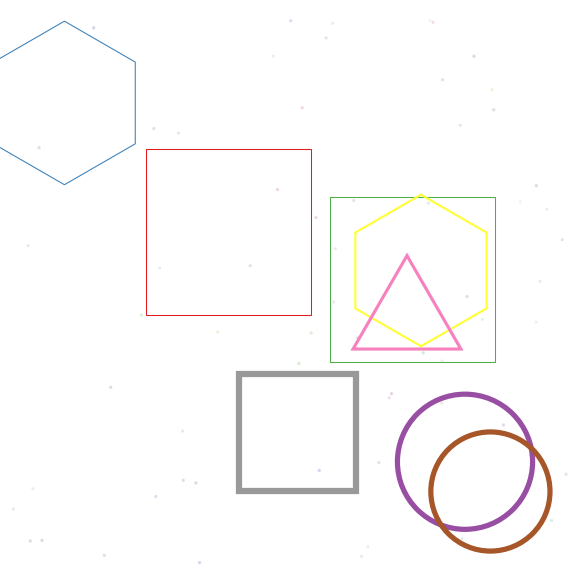[{"shape": "square", "thickness": 0.5, "radius": 0.72, "center": [0.396, 0.597]}, {"shape": "hexagon", "thickness": 0.5, "radius": 0.71, "center": [0.112, 0.821]}, {"shape": "square", "thickness": 0.5, "radius": 0.71, "center": [0.714, 0.514]}, {"shape": "circle", "thickness": 2.5, "radius": 0.59, "center": [0.805, 0.2]}, {"shape": "hexagon", "thickness": 1, "radius": 0.66, "center": [0.729, 0.531]}, {"shape": "circle", "thickness": 2.5, "radius": 0.52, "center": [0.849, 0.148]}, {"shape": "triangle", "thickness": 1.5, "radius": 0.54, "center": [0.705, 0.449]}, {"shape": "square", "thickness": 3, "radius": 0.51, "center": [0.515, 0.25]}]